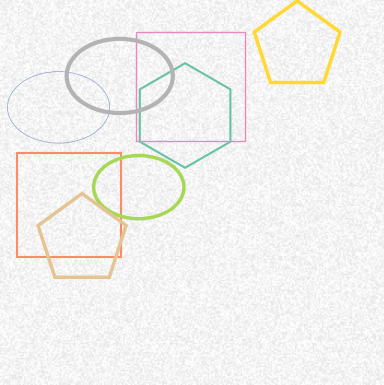[{"shape": "hexagon", "thickness": 1.5, "radius": 0.68, "center": [0.481, 0.7]}, {"shape": "square", "thickness": 1.5, "radius": 0.67, "center": [0.179, 0.468]}, {"shape": "oval", "thickness": 0.5, "radius": 0.66, "center": [0.152, 0.721]}, {"shape": "square", "thickness": 1, "radius": 0.71, "center": [0.494, 0.775]}, {"shape": "oval", "thickness": 2.5, "radius": 0.59, "center": [0.36, 0.514]}, {"shape": "pentagon", "thickness": 2.5, "radius": 0.59, "center": [0.772, 0.88]}, {"shape": "pentagon", "thickness": 2.5, "radius": 0.6, "center": [0.213, 0.377]}, {"shape": "oval", "thickness": 3, "radius": 0.69, "center": [0.311, 0.803]}]